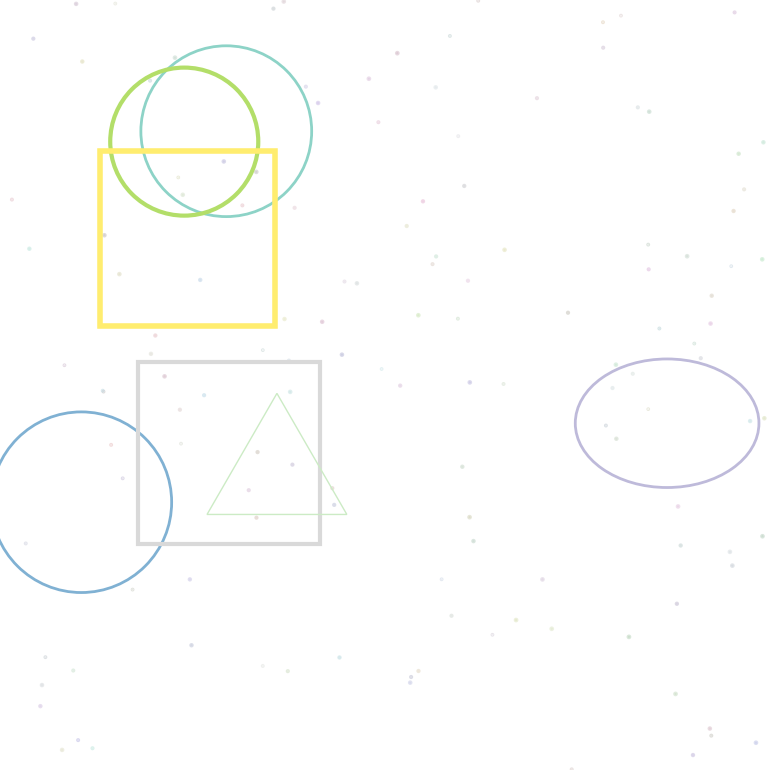[{"shape": "circle", "thickness": 1, "radius": 0.55, "center": [0.294, 0.83]}, {"shape": "oval", "thickness": 1, "radius": 0.6, "center": [0.866, 0.45]}, {"shape": "circle", "thickness": 1, "radius": 0.59, "center": [0.106, 0.348]}, {"shape": "circle", "thickness": 1.5, "radius": 0.48, "center": [0.239, 0.816]}, {"shape": "square", "thickness": 1.5, "radius": 0.59, "center": [0.297, 0.412]}, {"shape": "triangle", "thickness": 0.5, "radius": 0.52, "center": [0.36, 0.384]}, {"shape": "square", "thickness": 2, "radius": 0.57, "center": [0.244, 0.69]}]